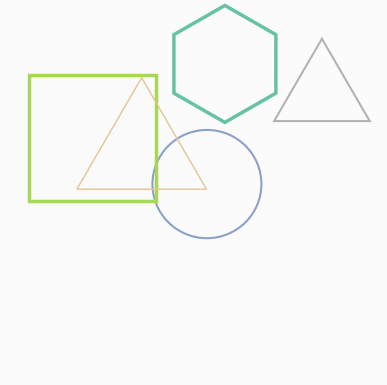[{"shape": "hexagon", "thickness": 2.5, "radius": 0.76, "center": [0.58, 0.834]}, {"shape": "circle", "thickness": 1.5, "radius": 0.7, "center": [0.534, 0.522]}, {"shape": "square", "thickness": 2.5, "radius": 0.82, "center": [0.238, 0.642]}, {"shape": "triangle", "thickness": 1, "radius": 0.97, "center": [0.366, 0.605]}, {"shape": "triangle", "thickness": 1.5, "radius": 0.71, "center": [0.831, 0.757]}]